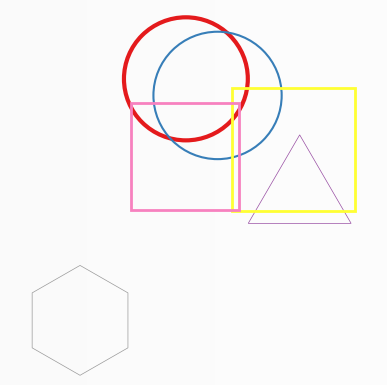[{"shape": "circle", "thickness": 3, "radius": 0.8, "center": [0.48, 0.795]}, {"shape": "circle", "thickness": 1.5, "radius": 0.83, "center": [0.561, 0.752]}, {"shape": "triangle", "thickness": 0.5, "radius": 0.77, "center": [0.773, 0.496]}, {"shape": "square", "thickness": 2, "radius": 0.8, "center": [0.757, 0.611]}, {"shape": "square", "thickness": 2, "radius": 0.69, "center": [0.477, 0.593]}, {"shape": "hexagon", "thickness": 0.5, "radius": 0.71, "center": [0.207, 0.168]}]